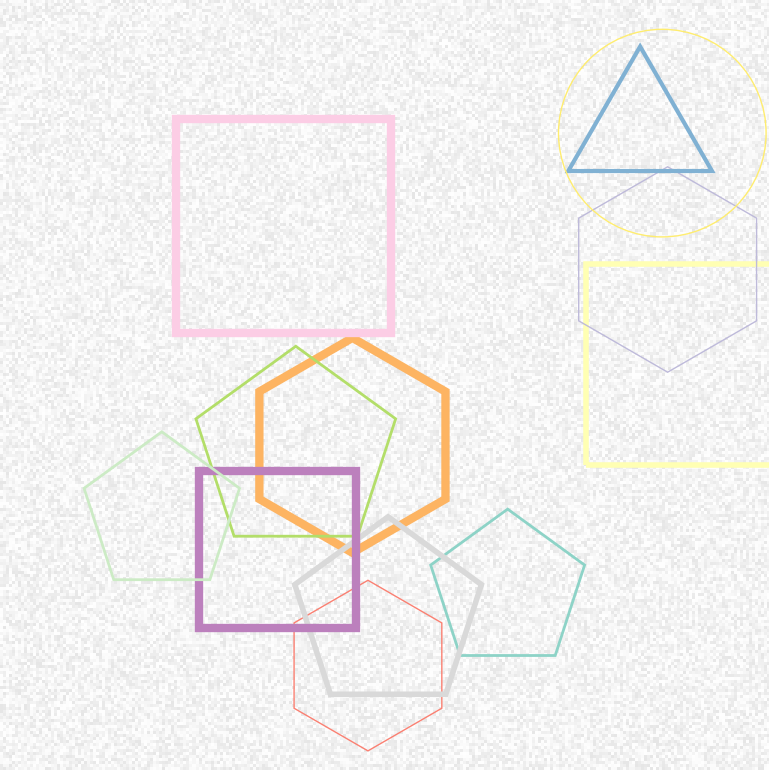[{"shape": "pentagon", "thickness": 1, "radius": 0.53, "center": [0.659, 0.234]}, {"shape": "square", "thickness": 2, "radius": 0.65, "center": [0.892, 0.527]}, {"shape": "hexagon", "thickness": 0.5, "radius": 0.67, "center": [0.867, 0.65]}, {"shape": "hexagon", "thickness": 0.5, "radius": 0.55, "center": [0.478, 0.136]}, {"shape": "triangle", "thickness": 1.5, "radius": 0.54, "center": [0.831, 0.832]}, {"shape": "hexagon", "thickness": 3, "radius": 0.7, "center": [0.458, 0.422]}, {"shape": "pentagon", "thickness": 1, "radius": 0.68, "center": [0.384, 0.414]}, {"shape": "square", "thickness": 3, "radius": 0.7, "center": [0.368, 0.706]}, {"shape": "pentagon", "thickness": 2, "radius": 0.64, "center": [0.504, 0.201]}, {"shape": "square", "thickness": 3, "radius": 0.51, "center": [0.36, 0.286]}, {"shape": "pentagon", "thickness": 1, "radius": 0.53, "center": [0.21, 0.333]}, {"shape": "circle", "thickness": 0.5, "radius": 0.67, "center": [0.86, 0.827]}]